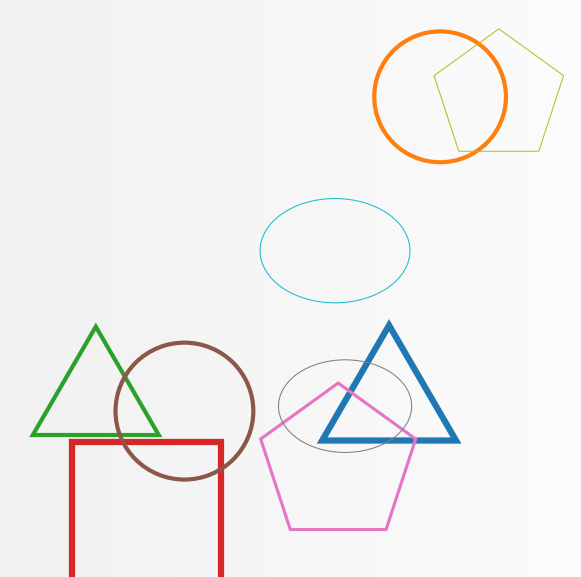[{"shape": "triangle", "thickness": 3, "radius": 0.67, "center": [0.669, 0.303]}, {"shape": "circle", "thickness": 2, "radius": 0.57, "center": [0.757, 0.831]}, {"shape": "triangle", "thickness": 2, "radius": 0.63, "center": [0.165, 0.308]}, {"shape": "square", "thickness": 3, "radius": 0.64, "center": [0.252, 0.105]}, {"shape": "circle", "thickness": 2, "radius": 0.59, "center": [0.317, 0.287]}, {"shape": "pentagon", "thickness": 1.5, "radius": 0.7, "center": [0.582, 0.196]}, {"shape": "oval", "thickness": 0.5, "radius": 0.57, "center": [0.594, 0.296]}, {"shape": "pentagon", "thickness": 0.5, "radius": 0.59, "center": [0.858, 0.832]}, {"shape": "oval", "thickness": 0.5, "radius": 0.64, "center": [0.576, 0.565]}]